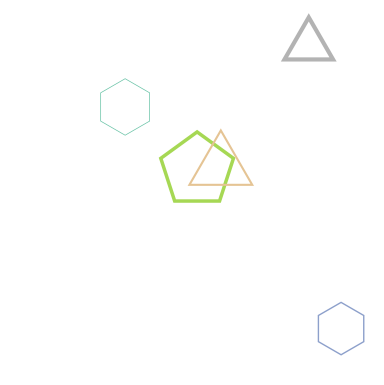[{"shape": "hexagon", "thickness": 0.5, "radius": 0.37, "center": [0.325, 0.722]}, {"shape": "hexagon", "thickness": 1, "radius": 0.34, "center": [0.886, 0.147]}, {"shape": "pentagon", "thickness": 2.5, "radius": 0.5, "center": [0.512, 0.558]}, {"shape": "triangle", "thickness": 1.5, "radius": 0.47, "center": [0.574, 0.567]}, {"shape": "triangle", "thickness": 3, "radius": 0.36, "center": [0.802, 0.882]}]